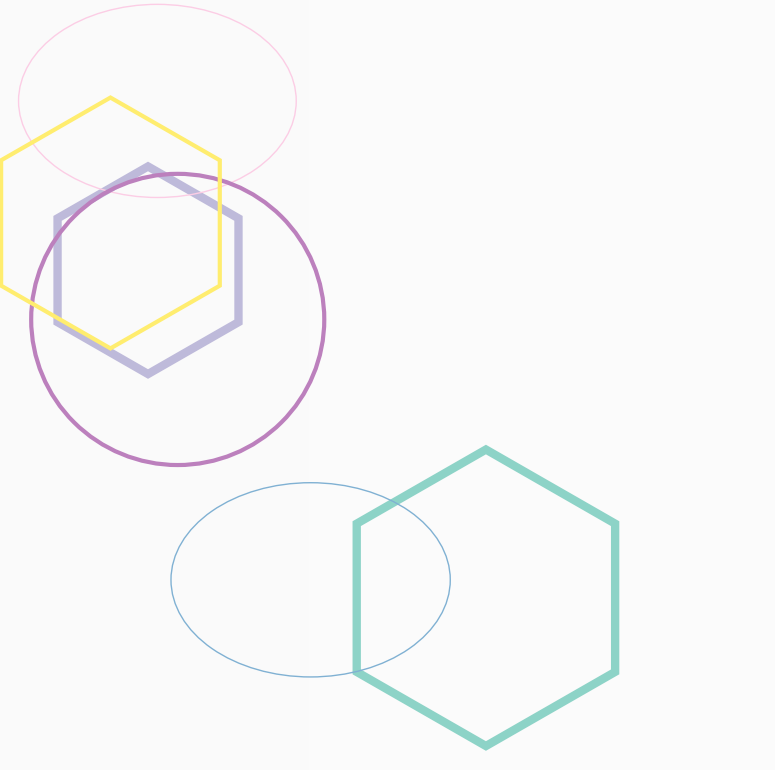[{"shape": "hexagon", "thickness": 3, "radius": 0.96, "center": [0.627, 0.224]}, {"shape": "hexagon", "thickness": 3, "radius": 0.67, "center": [0.191, 0.649]}, {"shape": "oval", "thickness": 0.5, "radius": 0.9, "center": [0.401, 0.247]}, {"shape": "oval", "thickness": 0.5, "radius": 0.9, "center": [0.203, 0.869]}, {"shape": "circle", "thickness": 1.5, "radius": 0.95, "center": [0.229, 0.585]}, {"shape": "hexagon", "thickness": 1.5, "radius": 0.81, "center": [0.143, 0.71]}]